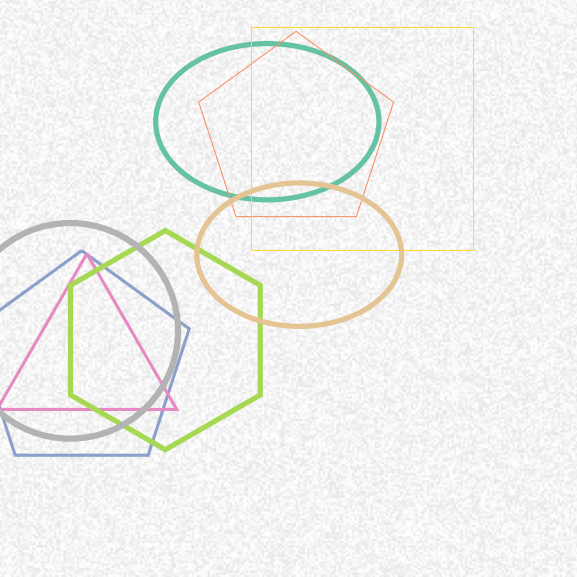[{"shape": "oval", "thickness": 2.5, "radius": 0.97, "center": [0.463, 0.788]}, {"shape": "pentagon", "thickness": 0.5, "radius": 0.89, "center": [0.513, 0.768]}, {"shape": "pentagon", "thickness": 1.5, "radius": 0.98, "center": [0.141, 0.369]}, {"shape": "triangle", "thickness": 1.5, "radius": 0.9, "center": [0.15, 0.38]}, {"shape": "hexagon", "thickness": 2.5, "radius": 0.95, "center": [0.286, 0.41]}, {"shape": "square", "thickness": 0.5, "radius": 0.96, "center": [0.627, 0.759]}, {"shape": "oval", "thickness": 2.5, "radius": 0.89, "center": [0.518, 0.558]}, {"shape": "circle", "thickness": 3, "radius": 0.93, "center": [0.122, 0.426]}]